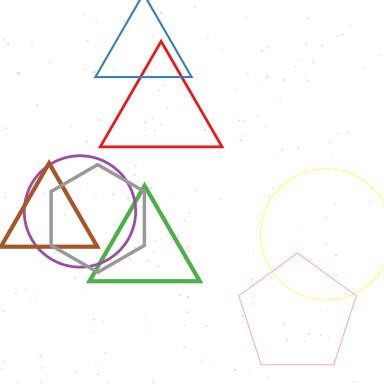[{"shape": "triangle", "thickness": 2, "radius": 0.91, "center": [0.419, 0.71]}, {"shape": "triangle", "thickness": 1.5, "radius": 0.72, "center": [0.373, 0.872]}, {"shape": "triangle", "thickness": 3, "radius": 0.83, "center": [0.376, 0.352]}, {"shape": "circle", "thickness": 2, "radius": 0.72, "center": [0.208, 0.451]}, {"shape": "circle", "thickness": 0.5, "radius": 0.85, "center": [0.847, 0.391]}, {"shape": "triangle", "thickness": 3, "radius": 0.72, "center": [0.128, 0.432]}, {"shape": "pentagon", "thickness": 0.5, "radius": 0.8, "center": [0.773, 0.182]}, {"shape": "hexagon", "thickness": 2.5, "radius": 0.7, "center": [0.254, 0.433]}]